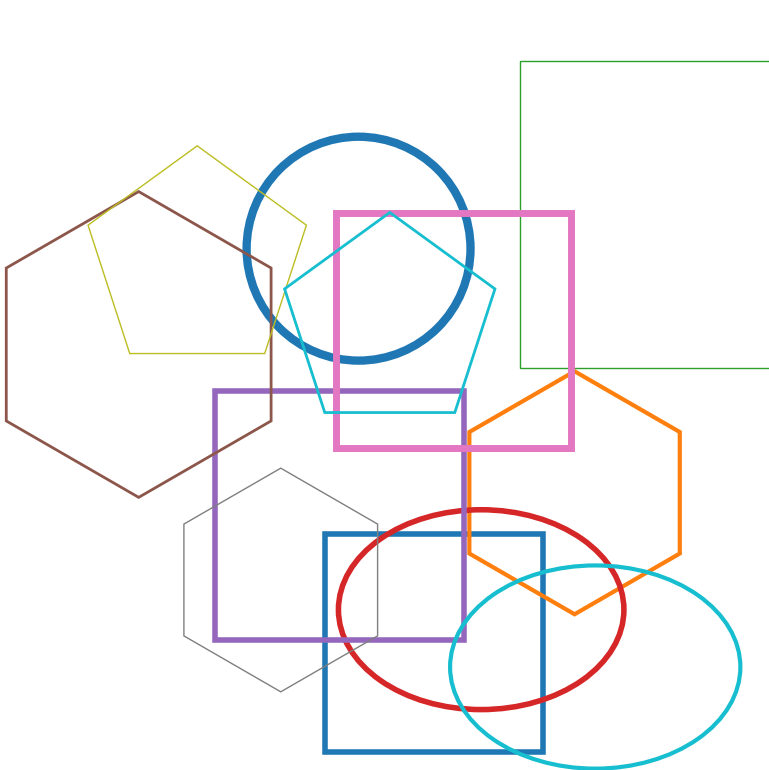[{"shape": "circle", "thickness": 3, "radius": 0.73, "center": [0.466, 0.677]}, {"shape": "square", "thickness": 2, "radius": 0.71, "center": [0.564, 0.165]}, {"shape": "hexagon", "thickness": 1.5, "radius": 0.79, "center": [0.746, 0.36]}, {"shape": "square", "thickness": 0.5, "radius": 1.0, "center": [0.875, 0.721]}, {"shape": "oval", "thickness": 2, "radius": 0.93, "center": [0.625, 0.208]}, {"shape": "square", "thickness": 2, "radius": 0.81, "center": [0.441, 0.331]}, {"shape": "hexagon", "thickness": 1, "radius": 0.99, "center": [0.18, 0.553]}, {"shape": "square", "thickness": 2.5, "radius": 0.76, "center": [0.589, 0.571]}, {"shape": "hexagon", "thickness": 0.5, "radius": 0.73, "center": [0.365, 0.247]}, {"shape": "pentagon", "thickness": 0.5, "radius": 0.75, "center": [0.256, 0.661]}, {"shape": "oval", "thickness": 1.5, "radius": 0.94, "center": [0.773, 0.134]}, {"shape": "pentagon", "thickness": 1, "radius": 0.72, "center": [0.506, 0.58]}]